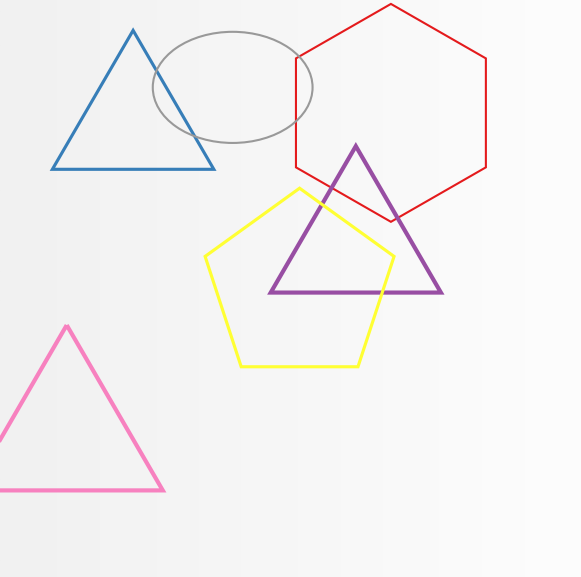[{"shape": "hexagon", "thickness": 1, "radius": 0.94, "center": [0.673, 0.804]}, {"shape": "triangle", "thickness": 1.5, "radius": 0.8, "center": [0.229, 0.786]}, {"shape": "triangle", "thickness": 2, "radius": 0.85, "center": [0.612, 0.577]}, {"shape": "pentagon", "thickness": 1.5, "radius": 0.85, "center": [0.515, 0.502]}, {"shape": "triangle", "thickness": 2, "radius": 0.95, "center": [0.115, 0.245]}, {"shape": "oval", "thickness": 1, "radius": 0.69, "center": [0.4, 0.848]}]